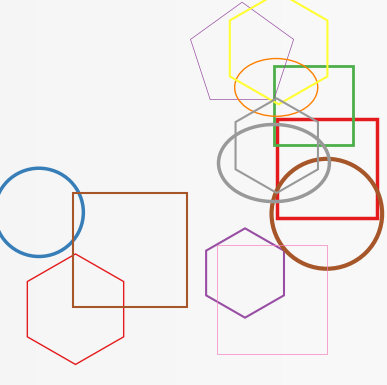[{"shape": "hexagon", "thickness": 1, "radius": 0.72, "center": [0.195, 0.197]}, {"shape": "square", "thickness": 2.5, "radius": 0.64, "center": [0.844, 0.563]}, {"shape": "circle", "thickness": 2.5, "radius": 0.57, "center": [0.1, 0.448]}, {"shape": "square", "thickness": 2, "radius": 0.51, "center": [0.81, 0.726]}, {"shape": "hexagon", "thickness": 1.5, "radius": 0.58, "center": [0.632, 0.291]}, {"shape": "pentagon", "thickness": 0.5, "radius": 0.7, "center": [0.625, 0.854]}, {"shape": "oval", "thickness": 1, "radius": 0.54, "center": [0.713, 0.773]}, {"shape": "hexagon", "thickness": 1.5, "radius": 0.73, "center": [0.719, 0.874]}, {"shape": "circle", "thickness": 3, "radius": 0.71, "center": [0.843, 0.445]}, {"shape": "square", "thickness": 1.5, "radius": 0.74, "center": [0.336, 0.35]}, {"shape": "square", "thickness": 0.5, "radius": 0.71, "center": [0.701, 0.222]}, {"shape": "oval", "thickness": 2.5, "radius": 0.72, "center": [0.707, 0.577]}, {"shape": "hexagon", "thickness": 1.5, "radius": 0.61, "center": [0.714, 0.622]}]